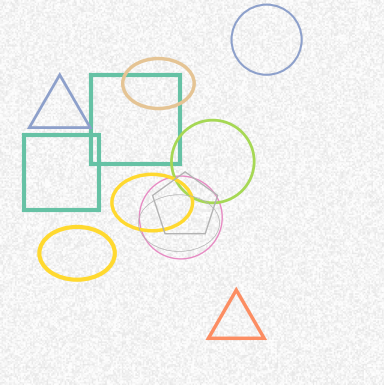[{"shape": "square", "thickness": 3, "radius": 0.48, "center": [0.159, 0.551]}, {"shape": "square", "thickness": 3, "radius": 0.58, "center": [0.352, 0.69]}, {"shape": "triangle", "thickness": 2.5, "radius": 0.42, "center": [0.614, 0.163]}, {"shape": "circle", "thickness": 1.5, "radius": 0.46, "center": [0.692, 0.897]}, {"shape": "triangle", "thickness": 2, "radius": 0.46, "center": [0.155, 0.714]}, {"shape": "circle", "thickness": 1, "radius": 0.54, "center": [0.47, 0.435]}, {"shape": "circle", "thickness": 2, "radius": 0.54, "center": [0.553, 0.581]}, {"shape": "oval", "thickness": 2.5, "radius": 0.52, "center": [0.395, 0.474]}, {"shape": "oval", "thickness": 3, "radius": 0.49, "center": [0.2, 0.342]}, {"shape": "oval", "thickness": 2.5, "radius": 0.46, "center": [0.412, 0.783]}, {"shape": "oval", "thickness": 0.5, "radius": 0.53, "center": [0.465, 0.42]}, {"shape": "pentagon", "thickness": 1, "radius": 0.44, "center": [0.481, 0.465]}]